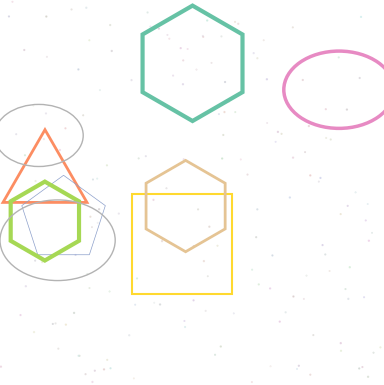[{"shape": "hexagon", "thickness": 3, "radius": 0.75, "center": [0.5, 0.836]}, {"shape": "triangle", "thickness": 2, "radius": 0.63, "center": [0.117, 0.537]}, {"shape": "pentagon", "thickness": 0.5, "radius": 0.57, "center": [0.165, 0.431]}, {"shape": "oval", "thickness": 2.5, "radius": 0.72, "center": [0.881, 0.767]}, {"shape": "hexagon", "thickness": 3, "radius": 0.51, "center": [0.117, 0.426]}, {"shape": "square", "thickness": 1.5, "radius": 0.65, "center": [0.472, 0.365]}, {"shape": "hexagon", "thickness": 2, "radius": 0.59, "center": [0.482, 0.465]}, {"shape": "oval", "thickness": 1, "radius": 0.75, "center": [0.15, 0.376]}, {"shape": "oval", "thickness": 1, "radius": 0.58, "center": [0.101, 0.648]}]